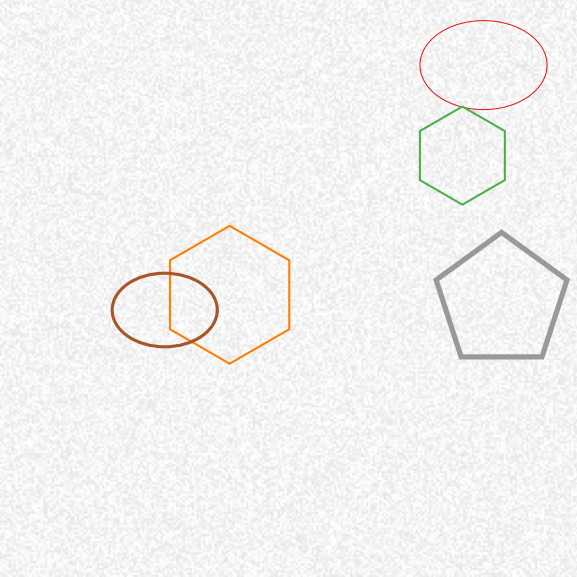[{"shape": "oval", "thickness": 0.5, "radius": 0.55, "center": [0.837, 0.886]}, {"shape": "hexagon", "thickness": 1, "radius": 0.42, "center": [0.801, 0.73]}, {"shape": "hexagon", "thickness": 1, "radius": 0.6, "center": [0.398, 0.489]}, {"shape": "oval", "thickness": 1.5, "radius": 0.46, "center": [0.285, 0.462]}, {"shape": "pentagon", "thickness": 2.5, "radius": 0.6, "center": [0.868, 0.478]}]